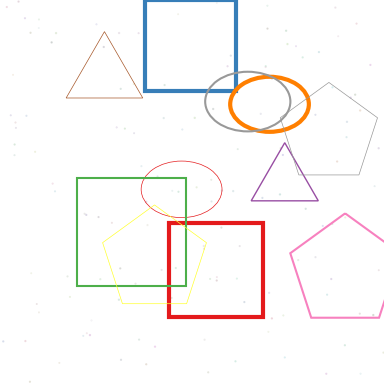[{"shape": "square", "thickness": 3, "radius": 0.61, "center": [0.561, 0.299]}, {"shape": "oval", "thickness": 0.5, "radius": 0.52, "center": [0.472, 0.508]}, {"shape": "square", "thickness": 3, "radius": 0.59, "center": [0.494, 0.883]}, {"shape": "square", "thickness": 1.5, "radius": 0.71, "center": [0.341, 0.397]}, {"shape": "triangle", "thickness": 1, "radius": 0.5, "center": [0.74, 0.529]}, {"shape": "oval", "thickness": 3, "radius": 0.51, "center": [0.7, 0.729]}, {"shape": "pentagon", "thickness": 0.5, "radius": 0.71, "center": [0.401, 0.326]}, {"shape": "triangle", "thickness": 0.5, "radius": 0.57, "center": [0.271, 0.803]}, {"shape": "pentagon", "thickness": 1.5, "radius": 0.75, "center": [0.896, 0.296]}, {"shape": "oval", "thickness": 1.5, "radius": 0.55, "center": [0.644, 0.736]}, {"shape": "pentagon", "thickness": 0.5, "radius": 0.66, "center": [0.854, 0.653]}]